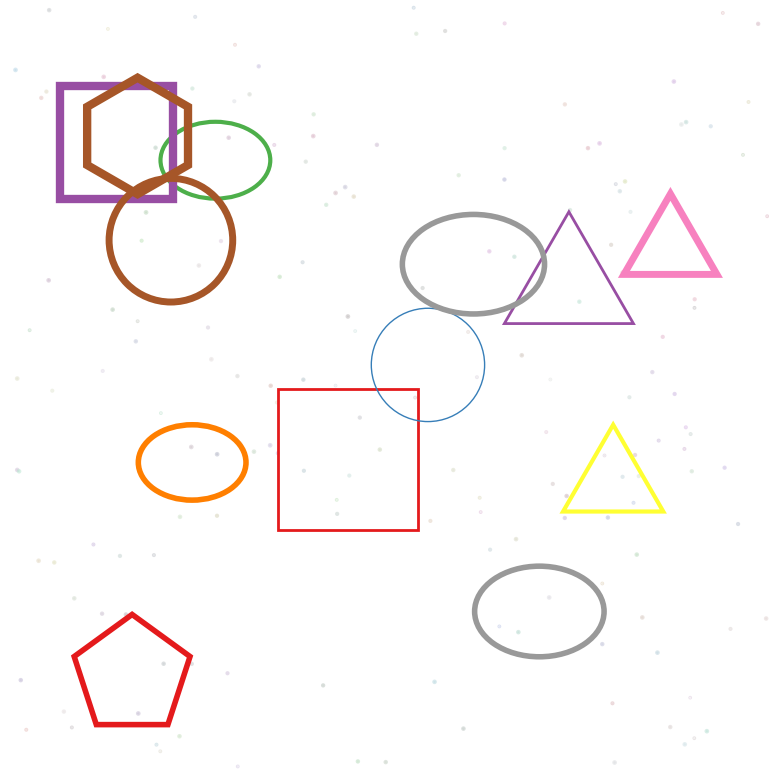[{"shape": "pentagon", "thickness": 2, "radius": 0.4, "center": [0.172, 0.123]}, {"shape": "square", "thickness": 1, "radius": 0.45, "center": [0.453, 0.403]}, {"shape": "circle", "thickness": 0.5, "radius": 0.37, "center": [0.556, 0.526]}, {"shape": "oval", "thickness": 1.5, "radius": 0.36, "center": [0.28, 0.792]}, {"shape": "triangle", "thickness": 1, "radius": 0.48, "center": [0.739, 0.628]}, {"shape": "square", "thickness": 3, "radius": 0.37, "center": [0.151, 0.815]}, {"shape": "oval", "thickness": 2, "radius": 0.35, "center": [0.25, 0.399]}, {"shape": "triangle", "thickness": 1.5, "radius": 0.38, "center": [0.796, 0.373]}, {"shape": "circle", "thickness": 2.5, "radius": 0.4, "center": [0.222, 0.688]}, {"shape": "hexagon", "thickness": 3, "radius": 0.38, "center": [0.179, 0.823]}, {"shape": "triangle", "thickness": 2.5, "radius": 0.35, "center": [0.871, 0.678]}, {"shape": "oval", "thickness": 2, "radius": 0.42, "center": [0.7, 0.206]}, {"shape": "oval", "thickness": 2, "radius": 0.46, "center": [0.615, 0.657]}]